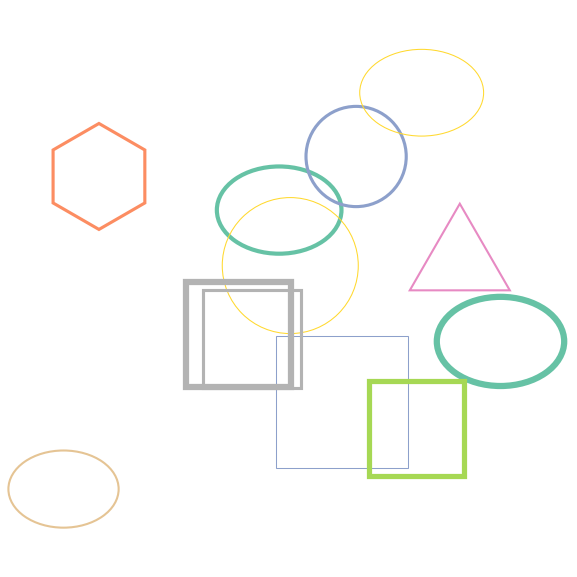[{"shape": "oval", "thickness": 3, "radius": 0.55, "center": [0.867, 0.408]}, {"shape": "oval", "thickness": 2, "radius": 0.54, "center": [0.483, 0.635]}, {"shape": "hexagon", "thickness": 1.5, "radius": 0.46, "center": [0.171, 0.694]}, {"shape": "square", "thickness": 0.5, "radius": 0.57, "center": [0.592, 0.303]}, {"shape": "circle", "thickness": 1.5, "radius": 0.43, "center": [0.617, 0.728]}, {"shape": "triangle", "thickness": 1, "radius": 0.5, "center": [0.796, 0.546]}, {"shape": "square", "thickness": 2.5, "radius": 0.41, "center": [0.721, 0.258]}, {"shape": "circle", "thickness": 0.5, "radius": 0.59, "center": [0.503, 0.539]}, {"shape": "oval", "thickness": 0.5, "radius": 0.54, "center": [0.73, 0.839]}, {"shape": "oval", "thickness": 1, "radius": 0.48, "center": [0.11, 0.152]}, {"shape": "square", "thickness": 1.5, "radius": 0.42, "center": [0.436, 0.413]}, {"shape": "square", "thickness": 3, "radius": 0.46, "center": [0.413, 0.42]}]